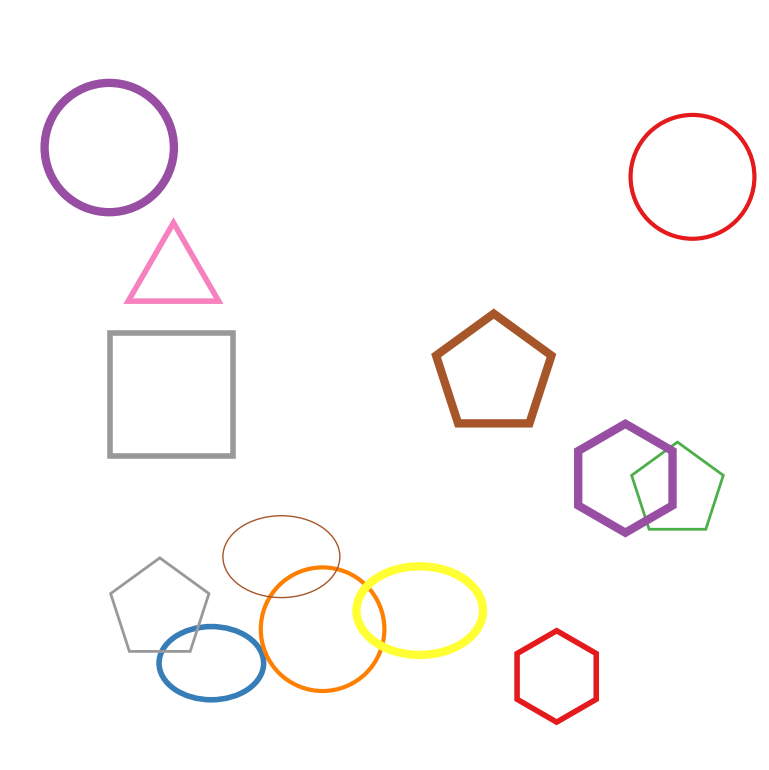[{"shape": "circle", "thickness": 1.5, "radius": 0.4, "center": [0.899, 0.77]}, {"shape": "hexagon", "thickness": 2, "radius": 0.3, "center": [0.723, 0.122]}, {"shape": "oval", "thickness": 2, "radius": 0.34, "center": [0.274, 0.139]}, {"shape": "pentagon", "thickness": 1, "radius": 0.31, "center": [0.88, 0.363]}, {"shape": "hexagon", "thickness": 3, "radius": 0.35, "center": [0.812, 0.379]}, {"shape": "circle", "thickness": 3, "radius": 0.42, "center": [0.142, 0.808]}, {"shape": "circle", "thickness": 1.5, "radius": 0.4, "center": [0.419, 0.183]}, {"shape": "oval", "thickness": 3, "radius": 0.41, "center": [0.545, 0.207]}, {"shape": "pentagon", "thickness": 3, "radius": 0.39, "center": [0.641, 0.514]}, {"shape": "oval", "thickness": 0.5, "radius": 0.38, "center": [0.365, 0.277]}, {"shape": "triangle", "thickness": 2, "radius": 0.34, "center": [0.225, 0.643]}, {"shape": "square", "thickness": 2, "radius": 0.4, "center": [0.222, 0.488]}, {"shape": "pentagon", "thickness": 1, "radius": 0.34, "center": [0.208, 0.208]}]